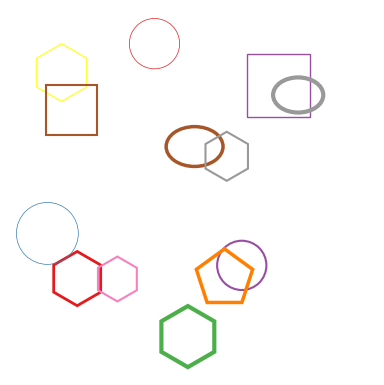[{"shape": "circle", "thickness": 0.5, "radius": 0.33, "center": [0.401, 0.887]}, {"shape": "hexagon", "thickness": 2, "radius": 0.35, "center": [0.2, 0.276]}, {"shape": "circle", "thickness": 0.5, "radius": 0.4, "center": [0.123, 0.394]}, {"shape": "hexagon", "thickness": 3, "radius": 0.4, "center": [0.488, 0.126]}, {"shape": "circle", "thickness": 1.5, "radius": 0.32, "center": [0.628, 0.311]}, {"shape": "square", "thickness": 1, "radius": 0.41, "center": [0.724, 0.777]}, {"shape": "pentagon", "thickness": 2.5, "radius": 0.38, "center": [0.583, 0.277]}, {"shape": "hexagon", "thickness": 1, "radius": 0.37, "center": [0.16, 0.811]}, {"shape": "square", "thickness": 1.5, "radius": 0.33, "center": [0.185, 0.714]}, {"shape": "oval", "thickness": 2.5, "radius": 0.37, "center": [0.505, 0.619]}, {"shape": "hexagon", "thickness": 1.5, "radius": 0.29, "center": [0.305, 0.275]}, {"shape": "oval", "thickness": 3, "radius": 0.33, "center": [0.775, 0.753]}, {"shape": "hexagon", "thickness": 1.5, "radius": 0.32, "center": [0.589, 0.594]}]